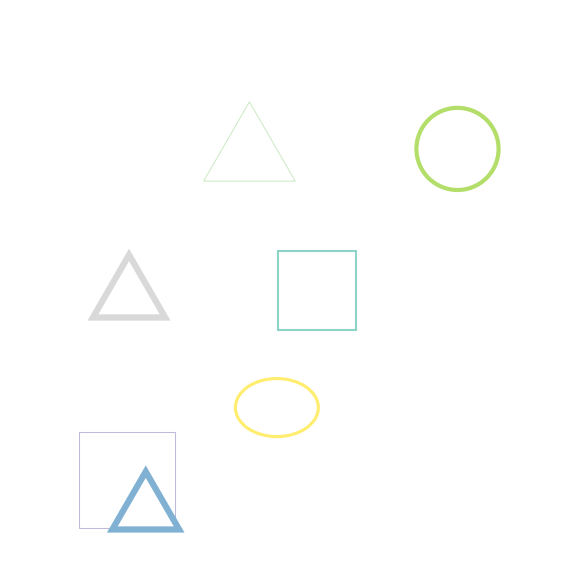[{"shape": "square", "thickness": 1, "radius": 0.34, "center": [0.549, 0.496]}, {"shape": "square", "thickness": 0.5, "radius": 0.42, "center": [0.22, 0.168]}, {"shape": "triangle", "thickness": 3, "radius": 0.33, "center": [0.252, 0.116]}, {"shape": "circle", "thickness": 2, "radius": 0.36, "center": [0.792, 0.741]}, {"shape": "triangle", "thickness": 3, "radius": 0.36, "center": [0.223, 0.486]}, {"shape": "triangle", "thickness": 0.5, "radius": 0.46, "center": [0.432, 0.731]}, {"shape": "oval", "thickness": 1.5, "radius": 0.36, "center": [0.479, 0.293]}]